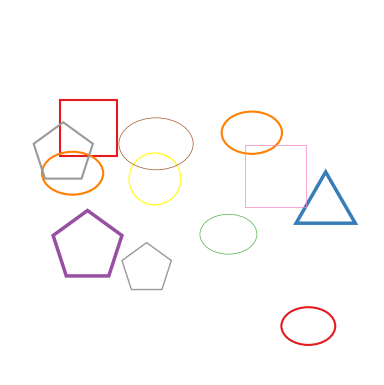[{"shape": "oval", "thickness": 1.5, "radius": 0.35, "center": [0.801, 0.153]}, {"shape": "square", "thickness": 1.5, "radius": 0.37, "center": [0.23, 0.667]}, {"shape": "triangle", "thickness": 2.5, "radius": 0.44, "center": [0.846, 0.465]}, {"shape": "oval", "thickness": 0.5, "radius": 0.37, "center": [0.593, 0.392]}, {"shape": "pentagon", "thickness": 2.5, "radius": 0.47, "center": [0.227, 0.359]}, {"shape": "oval", "thickness": 1.5, "radius": 0.4, "center": [0.188, 0.55]}, {"shape": "oval", "thickness": 1.5, "radius": 0.39, "center": [0.654, 0.655]}, {"shape": "circle", "thickness": 1, "radius": 0.34, "center": [0.402, 0.535]}, {"shape": "oval", "thickness": 0.5, "radius": 0.48, "center": [0.405, 0.626]}, {"shape": "square", "thickness": 0.5, "radius": 0.4, "center": [0.716, 0.544]}, {"shape": "pentagon", "thickness": 1, "radius": 0.34, "center": [0.381, 0.302]}, {"shape": "pentagon", "thickness": 1.5, "radius": 0.4, "center": [0.164, 0.602]}]